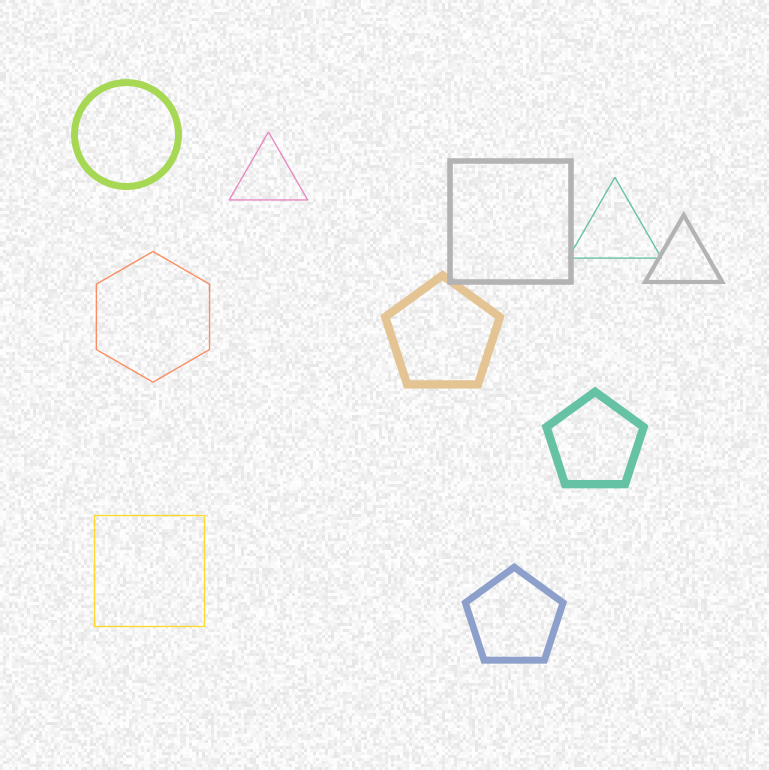[{"shape": "pentagon", "thickness": 3, "radius": 0.33, "center": [0.773, 0.425]}, {"shape": "triangle", "thickness": 0.5, "radius": 0.35, "center": [0.799, 0.7]}, {"shape": "hexagon", "thickness": 0.5, "radius": 0.42, "center": [0.199, 0.589]}, {"shape": "pentagon", "thickness": 2.5, "radius": 0.33, "center": [0.668, 0.197]}, {"shape": "triangle", "thickness": 0.5, "radius": 0.29, "center": [0.349, 0.77]}, {"shape": "circle", "thickness": 2.5, "radius": 0.34, "center": [0.164, 0.825]}, {"shape": "square", "thickness": 0.5, "radius": 0.36, "center": [0.194, 0.259]}, {"shape": "pentagon", "thickness": 3, "radius": 0.39, "center": [0.575, 0.564]}, {"shape": "triangle", "thickness": 1.5, "radius": 0.29, "center": [0.888, 0.663]}, {"shape": "square", "thickness": 2, "radius": 0.39, "center": [0.663, 0.713]}]